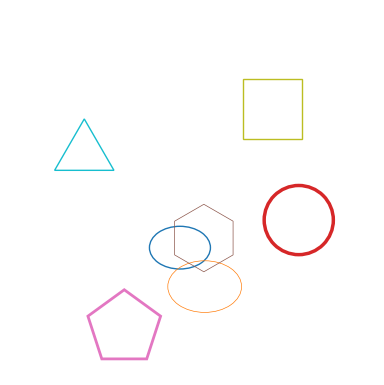[{"shape": "oval", "thickness": 1, "radius": 0.4, "center": [0.467, 0.357]}, {"shape": "oval", "thickness": 0.5, "radius": 0.48, "center": [0.532, 0.256]}, {"shape": "circle", "thickness": 2.5, "radius": 0.45, "center": [0.776, 0.428]}, {"shape": "hexagon", "thickness": 0.5, "radius": 0.44, "center": [0.529, 0.382]}, {"shape": "pentagon", "thickness": 2, "radius": 0.5, "center": [0.323, 0.148]}, {"shape": "square", "thickness": 1, "radius": 0.39, "center": [0.708, 0.716]}, {"shape": "triangle", "thickness": 1, "radius": 0.44, "center": [0.219, 0.602]}]